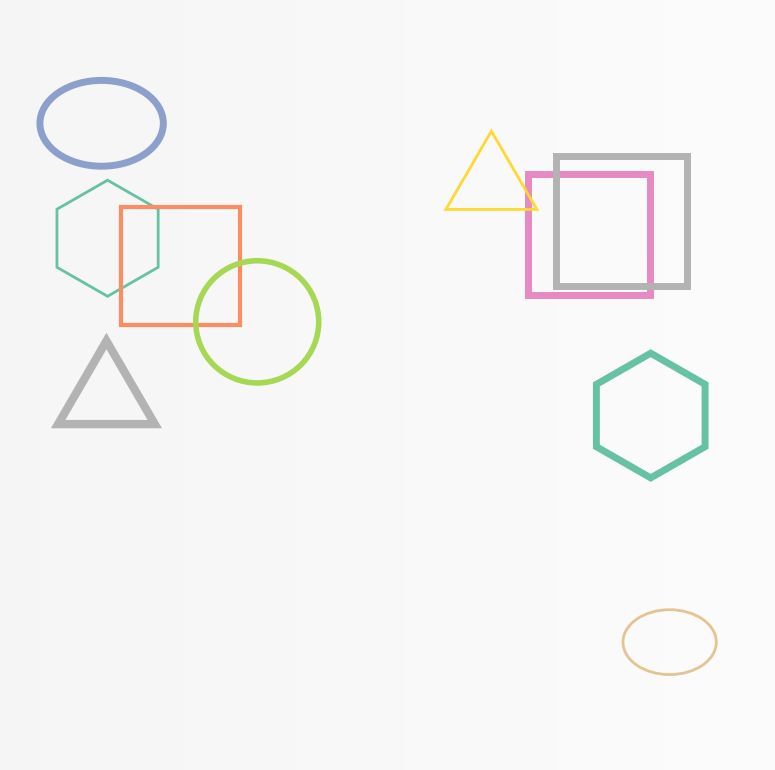[{"shape": "hexagon", "thickness": 2.5, "radius": 0.4, "center": [0.84, 0.46]}, {"shape": "hexagon", "thickness": 1, "radius": 0.38, "center": [0.139, 0.691]}, {"shape": "square", "thickness": 1.5, "radius": 0.38, "center": [0.234, 0.654]}, {"shape": "oval", "thickness": 2.5, "radius": 0.4, "center": [0.131, 0.84]}, {"shape": "square", "thickness": 2.5, "radius": 0.39, "center": [0.76, 0.695]}, {"shape": "circle", "thickness": 2, "radius": 0.4, "center": [0.332, 0.582]}, {"shape": "triangle", "thickness": 1, "radius": 0.34, "center": [0.634, 0.762]}, {"shape": "oval", "thickness": 1, "radius": 0.3, "center": [0.864, 0.166]}, {"shape": "square", "thickness": 2.5, "radius": 0.42, "center": [0.802, 0.713]}, {"shape": "triangle", "thickness": 3, "radius": 0.36, "center": [0.137, 0.485]}]